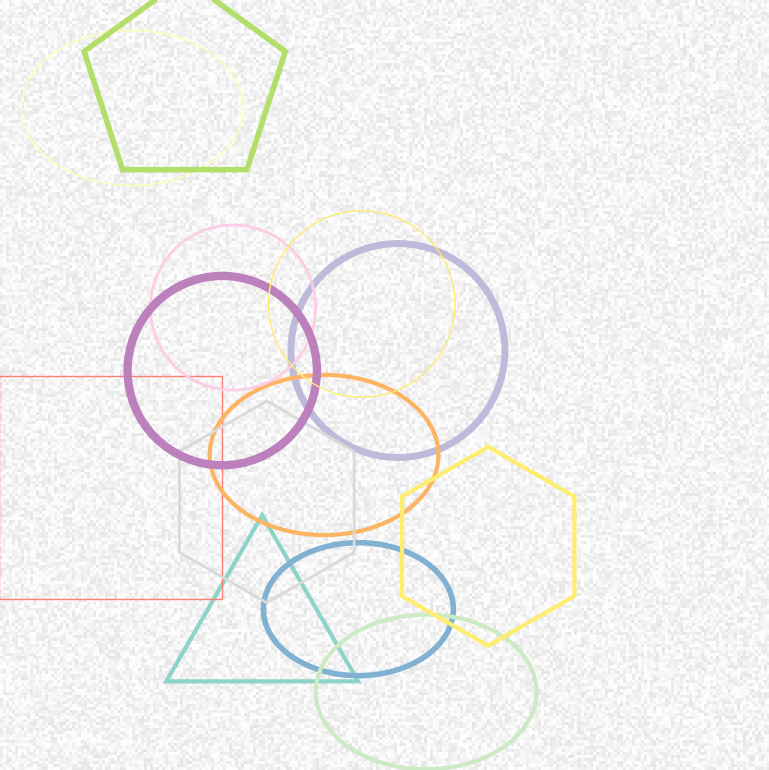[{"shape": "triangle", "thickness": 1.5, "radius": 0.72, "center": [0.341, 0.187]}, {"shape": "oval", "thickness": 0.5, "radius": 0.72, "center": [0.172, 0.86]}, {"shape": "circle", "thickness": 2.5, "radius": 0.69, "center": [0.517, 0.545]}, {"shape": "square", "thickness": 0.5, "radius": 0.72, "center": [0.144, 0.367]}, {"shape": "oval", "thickness": 2, "radius": 0.62, "center": [0.465, 0.209]}, {"shape": "oval", "thickness": 1.5, "radius": 0.74, "center": [0.421, 0.409]}, {"shape": "pentagon", "thickness": 2, "radius": 0.69, "center": [0.24, 0.891]}, {"shape": "circle", "thickness": 1, "radius": 0.54, "center": [0.303, 0.601]}, {"shape": "hexagon", "thickness": 1, "radius": 0.66, "center": [0.346, 0.348]}, {"shape": "circle", "thickness": 3, "radius": 0.61, "center": [0.289, 0.519]}, {"shape": "oval", "thickness": 1.5, "radius": 0.72, "center": [0.553, 0.101]}, {"shape": "circle", "thickness": 0.5, "radius": 0.61, "center": [0.47, 0.605]}, {"shape": "hexagon", "thickness": 1.5, "radius": 0.65, "center": [0.634, 0.291]}]